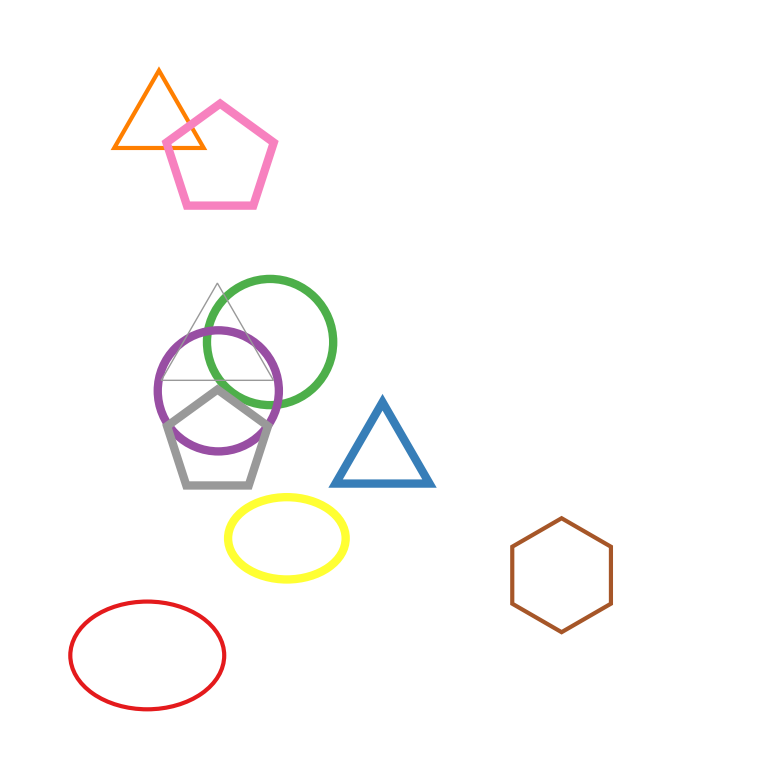[{"shape": "oval", "thickness": 1.5, "radius": 0.5, "center": [0.191, 0.149]}, {"shape": "triangle", "thickness": 3, "radius": 0.35, "center": [0.497, 0.407]}, {"shape": "circle", "thickness": 3, "radius": 0.41, "center": [0.351, 0.556]}, {"shape": "circle", "thickness": 3, "radius": 0.39, "center": [0.284, 0.492]}, {"shape": "triangle", "thickness": 1.5, "radius": 0.34, "center": [0.206, 0.841]}, {"shape": "oval", "thickness": 3, "radius": 0.38, "center": [0.373, 0.301]}, {"shape": "hexagon", "thickness": 1.5, "radius": 0.37, "center": [0.729, 0.253]}, {"shape": "pentagon", "thickness": 3, "radius": 0.37, "center": [0.286, 0.792]}, {"shape": "triangle", "thickness": 0.5, "radius": 0.42, "center": [0.282, 0.548]}, {"shape": "pentagon", "thickness": 3, "radius": 0.34, "center": [0.282, 0.425]}]